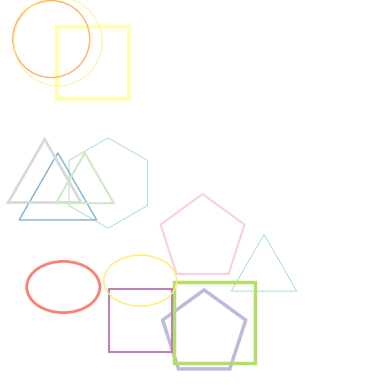[{"shape": "hexagon", "thickness": 0.5, "radius": 0.59, "center": [0.281, 0.525]}, {"shape": "triangle", "thickness": 0.5, "radius": 0.49, "center": [0.686, 0.293]}, {"shape": "square", "thickness": 3, "radius": 0.46, "center": [0.242, 0.836]}, {"shape": "pentagon", "thickness": 2.5, "radius": 0.57, "center": [0.53, 0.134]}, {"shape": "oval", "thickness": 2, "radius": 0.48, "center": [0.164, 0.254]}, {"shape": "triangle", "thickness": 1, "radius": 0.58, "center": [0.15, 0.487]}, {"shape": "circle", "thickness": 1, "radius": 0.5, "center": [0.133, 0.898]}, {"shape": "square", "thickness": 2.5, "radius": 0.53, "center": [0.558, 0.162]}, {"shape": "pentagon", "thickness": 1.5, "radius": 0.57, "center": [0.526, 0.381]}, {"shape": "triangle", "thickness": 2, "radius": 0.55, "center": [0.116, 0.529]}, {"shape": "square", "thickness": 1.5, "radius": 0.41, "center": [0.365, 0.167]}, {"shape": "triangle", "thickness": 1.5, "radius": 0.43, "center": [0.22, 0.516]}, {"shape": "oval", "thickness": 1, "radius": 0.47, "center": [0.364, 0.271]}, {"shape": "circle", "thickness": 0.5, "radius": 0.57, "center": [0.151, 0.892]}]